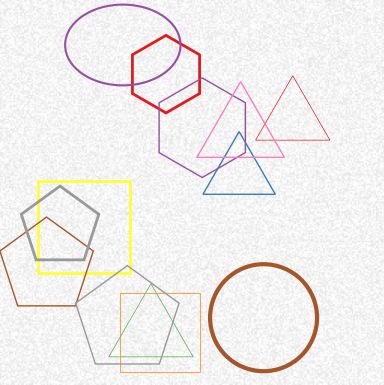[{"shape": "triangle", "thickness": 0.5, "radius": 0.56, "center": [0.76, 0.692]}, {"shape": "hexagon", "thickness": 2, "radius": 0.5, "center": [0.431, 0.807]}, {"shape": "triangle", "thickness": 1, "radius": 0.54, "center": [0.621, 0.55]}, {"shape": "triangle", "thickness": 0.5, "radius": 0.63, "center": [0.392, 0.136]}, {"shape": "hexagon", "thickness": 1, "radius": 0.65, "center": [0.525, 0.668]}, {"shape": "oval", "thickness": 1.5, "radius": 0.75, "center": [0.319, 0.883]}, {"shape": "square", "thickness": 0.5, "radius": 0.52, "center": [0.416, 0.137]}, {"shape": "square", "thickness": 2, "radius": 0.6, "center": [0.219, 0.409]}, {"shape": "pentagon", "thickness": 1, "radius": 0.64, "center": [0.121, 0.309]}, {"shape": "circle", "thickness": 3, "radius": 0.69, "center": [0.685, 0.175]}, {"shape": "triangle", "thickness": 1, "radius": 0.66, "center": [0.625, 0.657]}, {"shape": "pentagon", "thickness": 2, "radius": 0.53, "center": [0.156, 0.411]}, {"shape": "pentagon", "thickness": 1, "radius": 0.71, "center": [0.331, 0.169]}]